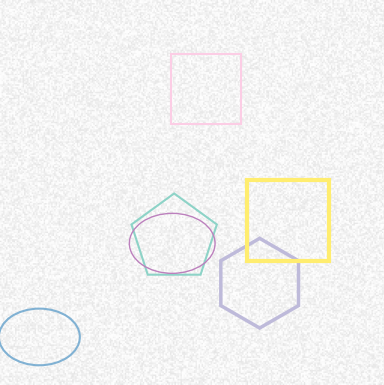[{"shape": "pentagon", "thickness": 1.5, "radius": 0.58, "center": [0.452, 0.381]}, {"shape": "hexagon", "thickness": 2.5, "radius": 0.58, "center": [0.674, 0.264]}, {"shape": "oval", "thickness": 1.5, "radius": 0.53, "center": [0.102, 0.125]}, {"shape": "square", "thickness": 1.5, "radius": 0.45, "center": [0.536, 0.769]}, {"shape": "oval", "thickness": 1, "radius": 0.56, "center": [0.447, 0.368]}, {"shape": "square", "thickness": 3, "radius": 0.53, "center": [0.748, 0.427]}]